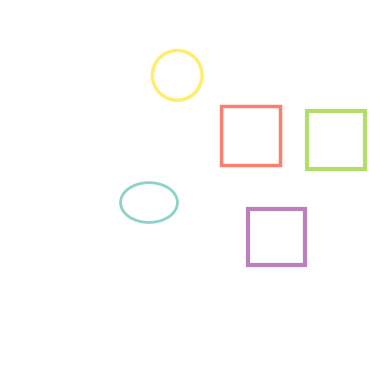[{"shape": "oval", "thickness": 2, "radius": 0.37, "center": [0.387, 0.474]}, {"shape": "square", "thickness": 2.5, "radius": 0.38, "center": [0.65, 0.649]}, {"shape": "square", "thickness": 3, "radius": 0.38, "center": [0.873, 0.637]}, {"shape": "square", "thickness": 3, "radius": 0.37, "center": [0.719, 0.385]}, {"shape": "circle", "thickness": 2.5, "radius": 0.32, "center": [0.46, 0.804]}]